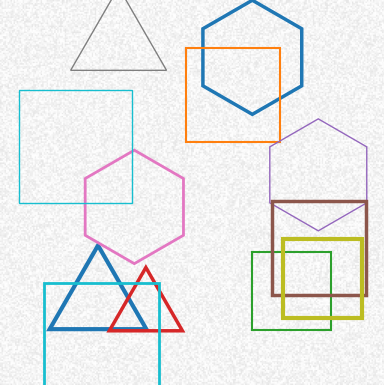[{"shape": "triangle", "thickness": 3, "radius": 0.72, "center": [0.255, 0.218]}, {"shape": "hexagon", "thickness": 2.5, "radius": 0.74, "center": [0.655, 0.851]}, {"shape": "square", "thickness": 1.5, "radius": 0.61, "center": [0.605, 0.753]}, {"shape": "square", "thickness": 1.5, "radius": 0.51, "center": [0.757, 0.244]}, {"shape": "triangle", "thickness": 2.5, "radius": 0.55, "center": [0.379, 0.196]}, {"shape": "hexagon", "thickness": 1, "radius": 0.73, "center": [0.827, 0.546]}, {"shape": "square", "thickness": 2.5, "radius": 0.61, "center": [0.829, 0.356]}, {"shape": "hexagon", "thickness": 2, "radius": 0.74, "center": [0.349, 0.463]}, {"shape": "triangle", "thickness": 1, "radius": 0.72, "center": [0.308, 0.889]}, {"shape": "square", "thickness": 3, "radius": 0.51, "center": [0.838, 0.276]}, {"shape": "square", "thickness": 2, "radius": 0.74, "center": [0.264, 0.118]}, {"shape": "square", "thickness": 1, "radius": 0.73, "center": [0.196, 0.619]}]